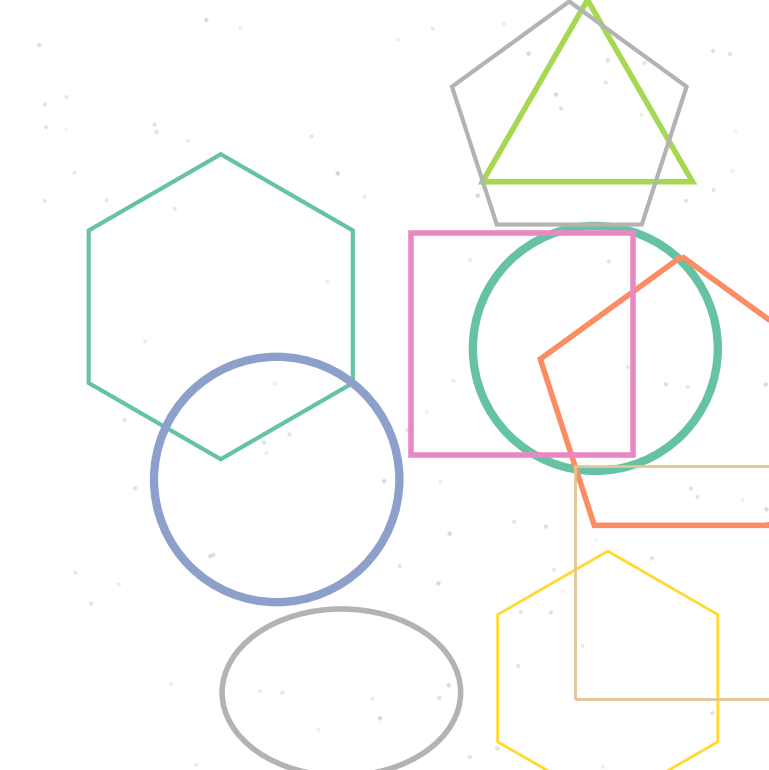[{"shape": "circle", "thickness": 3, "radius": 0.8, "center": [0.773, 0.548]}, {"shape": "hexagon", "thickness": 1.5, "radius": 0.99, "center": [0.287, 0.602]}, {"shape": "pentagon", "thickness": 2, "radius": 0.97, "center": [0.885, 0.474]}, {"shape": "circle", "thickness": 3, "radius": 0.8, "center": [0.359, 0.377]}, {"shape": "square", "thickness": 2, "radius": 0.72, "center": [0.678, 0.553]}, {"shape": "triangle", "thickness": 2, "radius": 0.79, "center": [0.763, 0.843]}, {"shape": "hexagon", "thickness": 1, "radius": 0.83, "center": [0.789, 0.119]}, {"shape": "square", "thickness": 1, "radius": 0.76, "center": [0.898, 0.244]}, {"shape": "oval", "thickness": 2, "radius": 0.77, "center": [0.443, 0.101]}, {"shape": "pentagon", "thickness": 1.5, "radius": 0.8, "center": [0.739, 0.838]}]